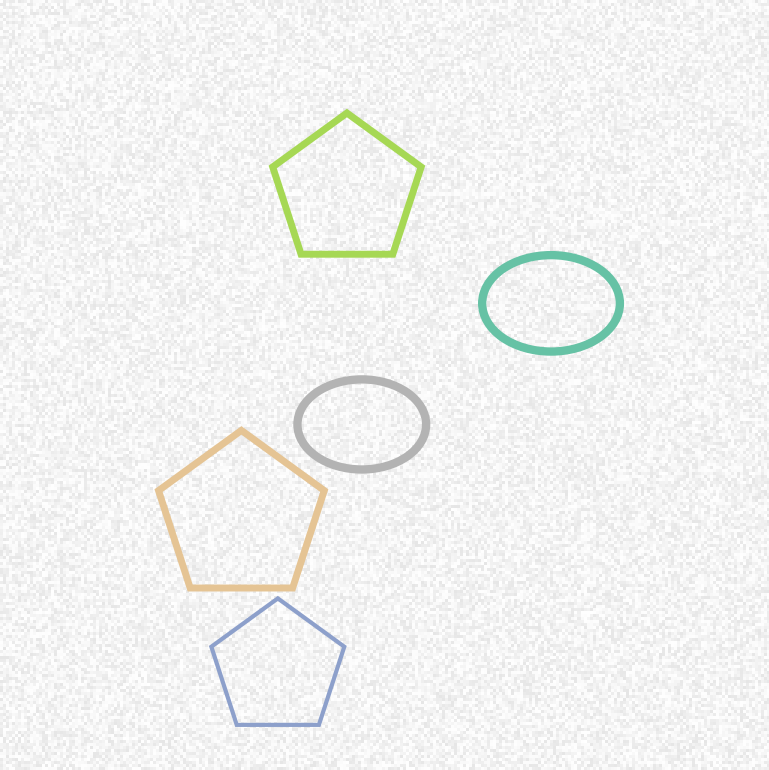[{"shape": "oval", "thickness": 3, "radius": 0.45, "center": [0.716, 0.606]}, {"shape": "pentagon", "thickness": 1.5, "radius": 0.45, "center": [0.361, 0.132]}, {"shape": "pentagon", "thickness": 2.5, "radius": 0.51, "center": [0.451, 0.752]}, {"shape": "pentagon", "thickness": 2.5, "radius": 0.57, "center": [0.314, 0.328]}, {"shape": "oval", "thickness": 3, "radius": 0.42, "center": [0.47, 0.449]}]